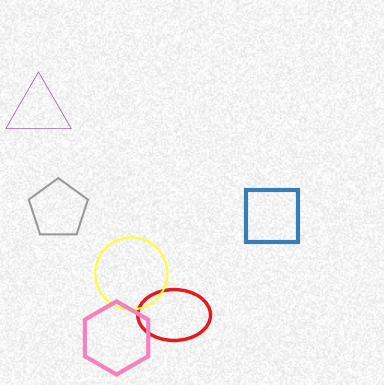[{"shape": "oval", "thickness": 2.5, "radius": 0.47, "center": [0.452, 0.182]}, {"shape": "square", "thickness": 3, "radius": 0.34, "center": [0.707, 0.438]}, {"shape": "triangle", "thickness": 0.5, "radius": 0.49, "center": [0.1, 0.715]}, {"shape": "circle", "thickness": 1.5, "radius": 0.47, "center": [0.341, 0.29]}, {"shape": "hexagon", "thickness": 3, "radius": 0.47, "center": [0.303, 0.122]}, {"shape": "pentagon", "thickness": 1.5, "radius": 0.4, "center": [0.152, 0.457]}]